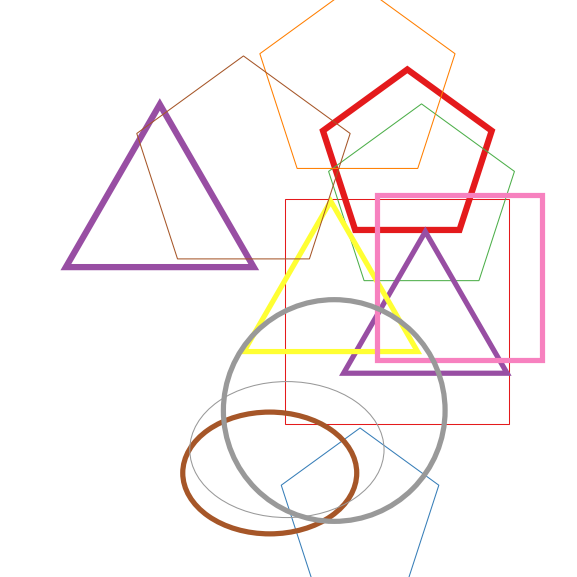[{"shape": "square", "thickness": 0.5, "radius": 0.97, "center": [0.688, 0.46]}, {"shape": "pentagon", "thickness": 3, "radius": 0.77, "center": [0.705, 0.725]}, {"shape": "pentagon", "thickness": 0.5, "radius": 0.72, "center": [0.623, 0.115]}, {"shape": "pentagon", "thickness": 0.5, "radius": 0.85, "center": [0.73, 0.65]}, {"shape": "triangle", "thickness": 3, "radius": 0.94, "center": [0.277, 0.631]}, {"shape": "triangle", "thickness": 2.5, "radius": 0.82, "center": [0.736, 0.435]}, {"shape": "pentagon", "thickness": 0.5, "radius": 0.89, "center": [0.619, 0.851]}, {"shape": "triangle", "thickness": 2.5, "radius": 0.87, "center": [0.573, 0.477]}, {"shape": "oval", "thickness": 2.5, "radius": 0.75, "center": [0.467, 0.18]}, {"shape": "pentagon", "thickness": 0.5, "radius": 0.97, "center": [0.422, 0.708]}, {"shape": "square", "thickness": 2.5, "radius": 0.71, "center": [0.796, 0.519]}, {"shape": "circle", "thickness": 2.5, "radius": 0.96, "center": [0.579, 0.288]}, {"shape": "oval", "thickness": 0.5, "radius": 0.84, "center": [0.497, 0.221]}]